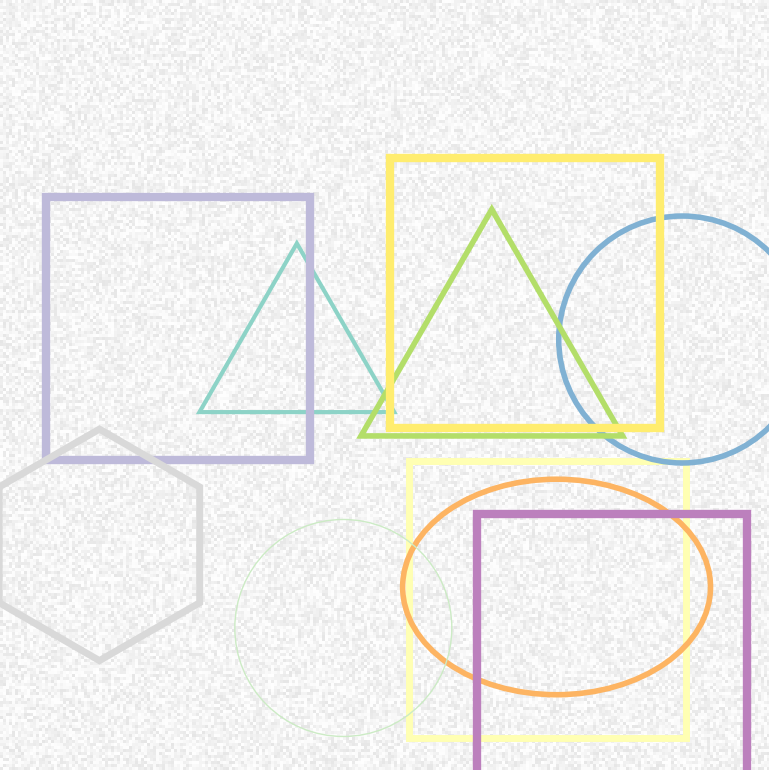[{"shape": "triangle", "thickness": 1.5, "radius": 0.73, "center": [0.386, 0.538]}, {"shape": "square", "thickness": 2.5, "radius": 0.9, "center": [0.711, 0.221]}, {"shape": "square", "thickness": 3, "radius": 0.85, "center": [0.231, 0.573]}, {"shape": "circle", "thickness": 2, "radius": 0.8, "center": [0.886, 0.559]}, {"shape": "oval", "thickness": 2, "radius": 1.0, "center": [0.723, 0.238]}, {"shape": "triangle", "thickness": 2, "radius": 0.98, "center": [0.639, 0.532]}, {"shape": "hexagon", "thickness": 2.5, "radius": 0.75, "center": [0.129, 0.292]}, {"shape": "square", "thickness": 3, "radius": 0.88, "center": [0.795, 0.157]}, {"shape": "circle", "thickness": 0.5, "radius": 0.7, "center": [0.446, 0.184]}, {"shape": "square", "thickness": 3, "radius": 0.88, "center": [0.681, 0.619]}]